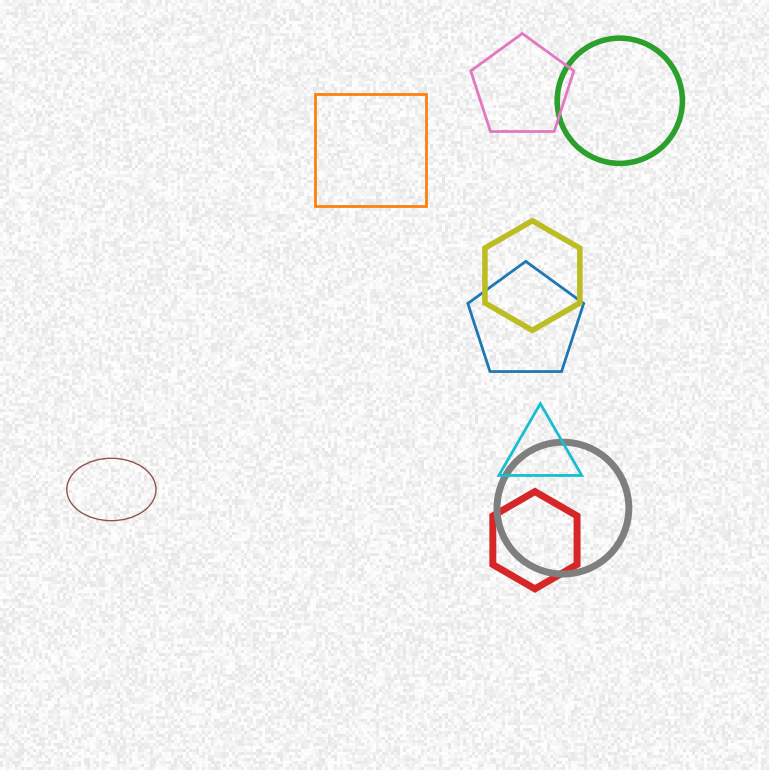[{"shape": "pentagon", "thickness": 1, "radius": 0.4, "center": [0.683, 0.581]}, {"shape": "square", "thickness": 1, "radius": 0.36, "center": [0.481, 0.805]}, {"shape": "circle", "thickness": 2, "radius": 0.41, "center": [0.805, 0.869]}, {"shape": "hexagon", "thickness": 2.5, "radius": 0.32, "center": [0.695, 0.298]}, {"shape": "oval", "thickness": 0.5, "radius": 0.29, "center": [0.145, 0.364]}, {"shape": "pentagon", "thickness": 1, "radius": 0.35, "center": [0.678, 0.886]}, {"shape": "circle", "thickness": 2.5, "radius": 0.43, "center": [0.731, 0.34]}, {"shape": "hexagon", "thickness": 2, "radius": 0.36, "center": [0.691, 0.642]}, {"shape": "triangle", "thickness": 1, "radius": 0.31, "center": [0.702, 0.414]}]